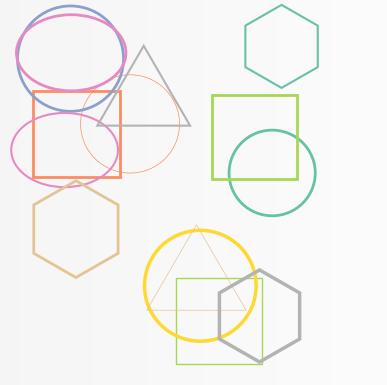[{"shape": "hexagon", "thickness": 1.5, "radius": 0.54, "center": [0.727, 0.88]}, {"shape": "circle", "thickness": 2, "radius": 0.56, "center": [0.702, 0.551]}, {"shape": "circle", "thickness": 0.5, "radius": 0.64, "center": [0.336, 0.678]}, {"shape": "square", "thickness": 2, "radius": 0.56, "center": [0.197, 0.652]}, {"shape": "circle", "thickness": 2, "radius": 0.68, "center": [0.182, 0.848]}, {"shape": "oval", "thickness": 2, "radius": 0.71, "center": [0.184, 0.863]}, {"shape": "oval", "thickness": 1.5, "radius": 0.69, "center": [0.167, 0.61]}, {"shape": "square", "thickness": 1, "radius": 0.56, "center": [0.565, 0.166]}, {"shape": "square", "thickness": 2, "radius": 0.55, "center": [0.657, 0.645]}, {"shape": "circle", "thickness": 2.5, "radius": 0.72, "center": [0.517, 0.258]}, {"shape": "hexagon", "thickness": 2, "radius": 0.63, "center": [0.196, 0.405]}, {"shape": "triangle", "thickness": 0.5, "radius": 0.74, "center": [0.507, 0.268]}, {"shape": "hexagon", "thickness": 2.5, "radius": 0.6, "center": [0.67, 0.179]}, {"shape": "triangle", "thickness": 1.5, "radius": 0.69, "center": [0.371, 0.743]}]